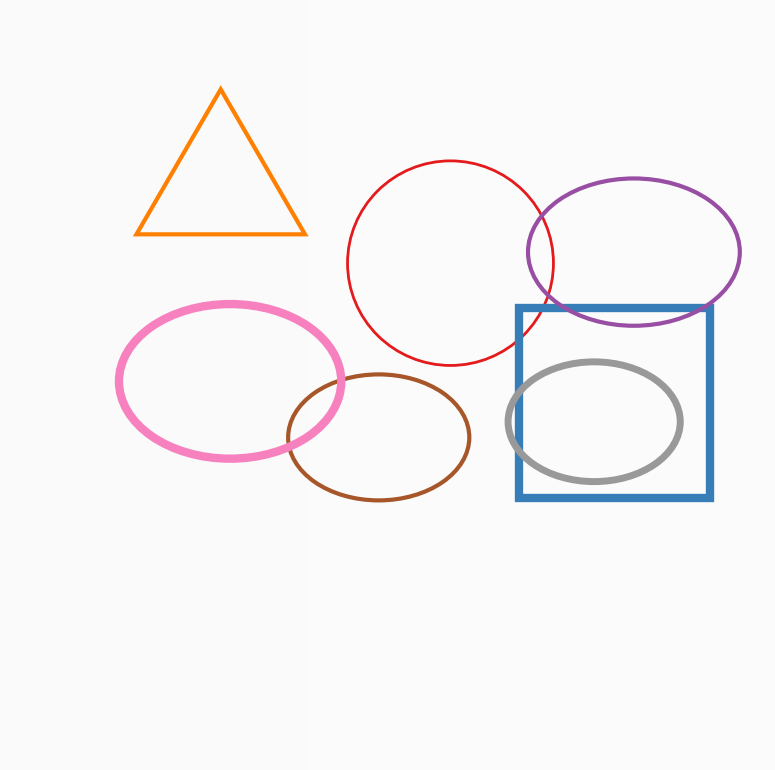[{"shape": "circle", "thickness": 1, "radius": 0.66, "center": [0.581, 0.658]}, {"shape": "square", "thickness": 3, "radius": 0.62, "center": [0.793, 0.476]}, {"shape": "oval", "thickness": 1.5, "radius": 0.68, "center": [0.818, 0.673]}, {"shape": "triangle", "thickness": 1.5, "radius": 0.63, "center": [0.285, 0.758]}, {"shape": "oval", "thickness": 1.5, "radius": 0.58, "center": [0.489, 0.432]}, {"shape": "oval", "thickness": 3, "radius": 0.72, "center": [0.297, 0.505]}, {"shape": "oval", "thickness": 2.5, "radius": 0.56, "center": [0.767, 0.452]}]